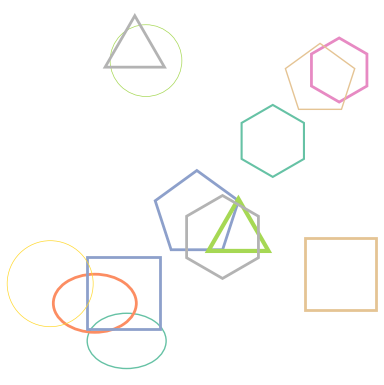[{"shape": "hexagon", "thickness": 1.5, "radius": 0.47, "center": [0.709, 0.634]}, {"shape": "oval", "thickness": 1, "radius": 0.51, "center": [0.329, 0.115]}, {"shape": "oval", "thickness": 2, "radius": 0.54, "center": [0.246, 0.212]}, {"shape": "square", "thickness": 2, "radius": 0.47, "center": [0.321, 0.239]}, {"shape": "pentagon", "thickness": 2, "radius": 0.57, "center": [0.511, 0.443]}, {"shape": "hexagon", "thickness": 2, "radius": 0.42, "center": [0.881, 0.818]}, {"shape": "triangle", "thickness": 3, "radius": 0.45, "center": [0.619, 0.393]}, {"shape": "circle", "thickness": 0.5, "radius": 0.47, "center": [0.379, 0.843]}, {"shape": "circle", "thickness": 0.5, "radius": 0.56, "center": [0.13, 0.263]}, {"shape": "pentagon", "thickness": 1, "radius": 0.47, "center": [0.831, 0.793]}, {"shape": "square", "thickness": 2, "radius": 0.47, "center": [0.885, 0.289]}, {"shape": "hexagon", "thickness": 2, "radius": 0.54, "center": [0.578, 0.384]}, {"shape": "triangle", "thickness": 2, "radius": 0.45, "center": [0.35, 0.87]}]